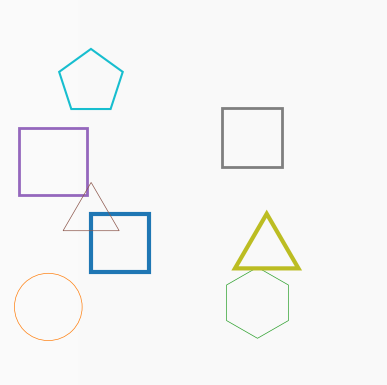[{"shape": "square", "thickness": 3, "radius": 0.37, "center": [0.311, 0.369]}, {"shape": "circle", "thickness": 0.5, "radius": 0.44, "center": [0.125, 0.203]}, {"shape": "hexagon", "thickness": 0.5, "radius": 0.46, "center": [0.664, 0.214]}, {"shape": "square", "thickness": 2, "radius": 0.43, "center": [0.137, 0.58]}, {"shape": "triangle", "thickness": 0.5, "radius": 0.42, "center": [0.235, 0.443]}, {"shape": "square", "thickness": 2, "radius": 0.39, "center": [0.651, 0.643]}, {"shape": "triangle", "thickness": 3, "radius": 0.47, "center": [0.688, 0.35]}, {"shape": "pentagon", "thickness": 1.5, "radius": 0.43, "center": [0.235, 0.787]}]